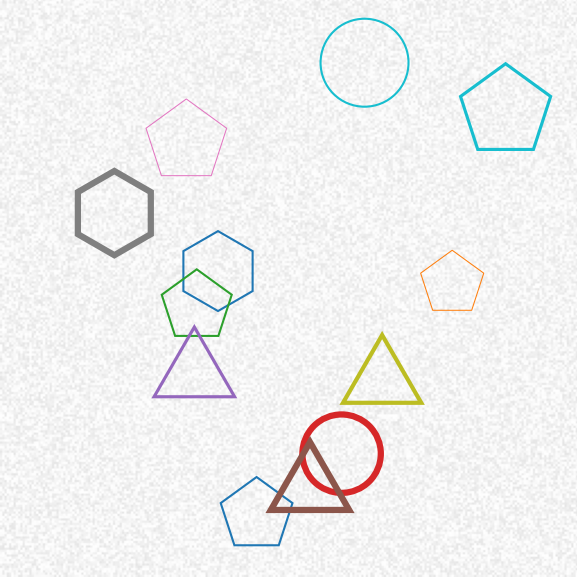[{"shape": "hexagon", "thickness": 1, "radius": 0.35, "center": [0.377, 0.53]}, {"shape": "pentagon", "thickness": 1, "radius": 0.33, "center": [0.444, 0.108]}, {"shape": "pentagon", "thickness": 0.5, "radius": 0.29, "center": [0.783, 0.508]}, {"shape": "pentagon", "thickness": 1, "radius": 0.32, "center": [0.341, 0.469]}, {"shape": "circle", "thickness": 3, "radius": 0.34, "center": [0.592, 0.214]}, {"shape": "triangle", "thickness": 1.5, "radius": 0.4, "center": [0.337, 0.352]}, {"shape": "triangle", "thickness": 3, "radius": 0.39, "center": [0.537, 0.155]}, {"shape": "pentagon", "thickness": 0.5, "radius": 0.37, "center": [0.323, 0.754]}, {"shape": "hexagon", "thickness": 3, "radius": 0.36, "center": [0.198, 0.63]}, {"shape": "triangle", "thickness": 2, "radius": 0.39, "center": [0.662, 0.341]}, {"shape": "circle", "thickness": 1, "radius": 0.38, "center": [0.631, 0.891]}, {"shape": "pentagon", "thickness": 1.5, "radius": 0.41, "center": [0.875, 0.807]}]